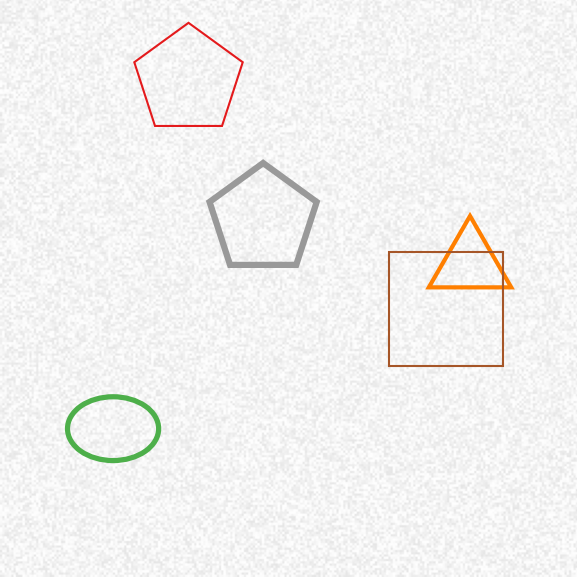[{"shape": "pentagon", "thickness": 1, "radius": 0.49, "center": [0.326, 0.861]}, {"shape": "oval", "thickness": 2.5, "radius": 0.39, "center": [0.196, 0.257]}, {"shape": "triangle", "thickness": 2, "radius": 0.41, "center": [0.814, 0.543]}, {"shape": "square", "thickness": 1, "radius": 0.5, "center": [0.772, 0.464]}, {"shape": "pentagon", "thickness": 3, "radius": 0.49, "center": [0.456, 0.619]}]